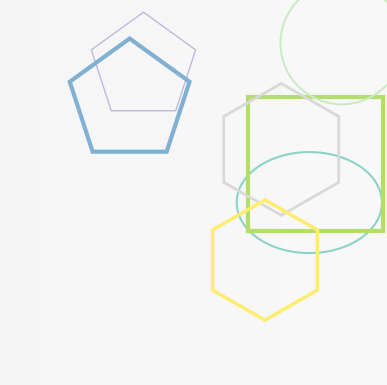[{"shape": "oval", "thickness": 1.5, "radius": 0.94, "center": [0.798, 0.474]}, {"shape": "pentagon", "thickness": 1, "radius": 0.71, "center": [0.37, 0.827]}, {"shape": "pentagon", "thickness": 3, "radius": 0.81, "center": [0.335, 0.737]}, {"shape": "square", "thickness": 3, "radius": 0.87, "center": [0.815, 0.574]}, {"shape": "hexagon", "thickness": 2, "radius": 0.86, "center": [0.726, 0.612]}, {"shape": "circle", "thickness": 1.5, "radius": 0.79, "center": [0.882, 0.887]}, {"shape": "hexagon", "thickness": 2.5, "radius": 0.78, "center": [0.684, 0.325]}]